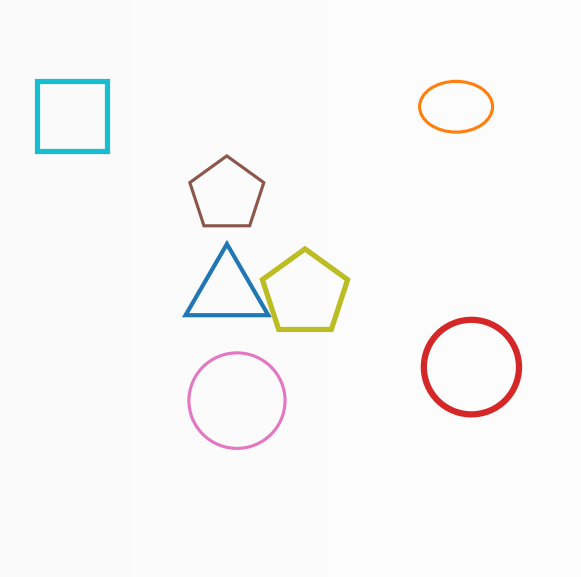[{"shape": "triangle", "thickness": 2, "radius": 0.41, "center": [0.39, 0.494]}, {"shape": "oval", "thickness": 1.5, "radius": 0.31, "center": [0.785, 0.814]}, {"shape": "circle", "thickness": 3, "radius": 0.41, "center": [0.811, 0.363]}, {"shape": "pentagon", "thickness": 1.5, "radius": 0.33, "center": [0.39, 0.662]}, {"shape": "circle", "thickness": 1.5, "radius": 0.41, "center": [0.408, 0.305]}, {"shape": "pentagon", "thickness": 2.5, "radius": 0.39, "center": [0.525, 0.491]}, {"shape": "square", "thickness": 2.5, "radius": 0.3, "center": [0.124, 0.798]}]